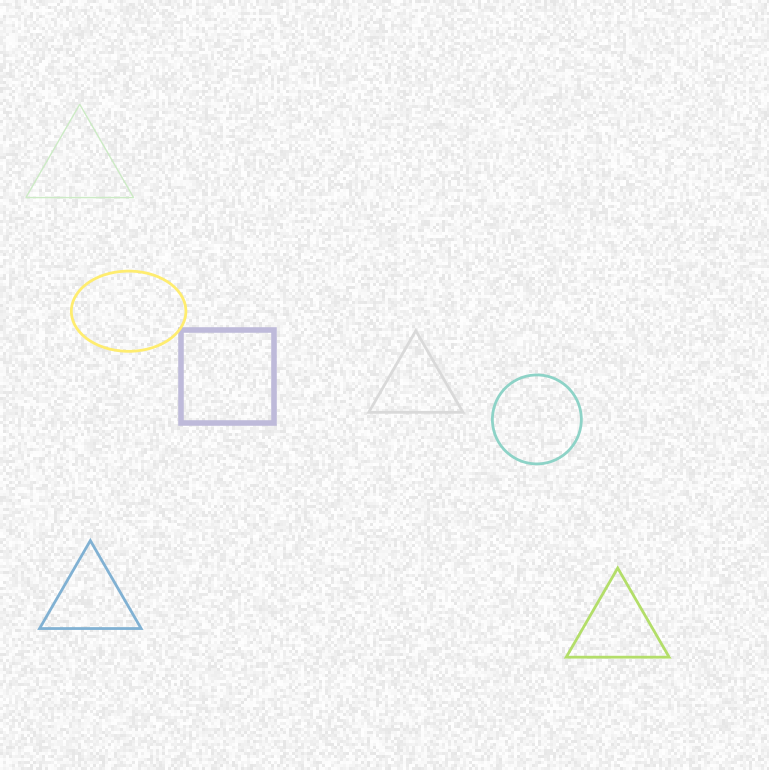[{"shape": "circle", "thickness": 1, "radius": 0.29, "center": [0.697, 0.455]}, {"shape": "square", "thickness": 2, "radius": 0.3, "center": [0.296, 0.511]}, {"shape": "triangle", "thickness": 1, "radius": 0.38, "center": [0.117, 0.222]}, {"shape": "triangle", "thickness": 1, "radius": 0.39, "center": [0.802, 0.185]}, {"shape": "triangle", "thickness": 1, "radius": 0.35, "center": [0.54, 0.5]}, {"shape": "triangle", "thickness": 0.5, "radius": 0.4, "center": [0.104, 0.784]}, {"shape": "oval", "thickness": 1, "radius": 0.37, "center": [0.167, 0.596]}]